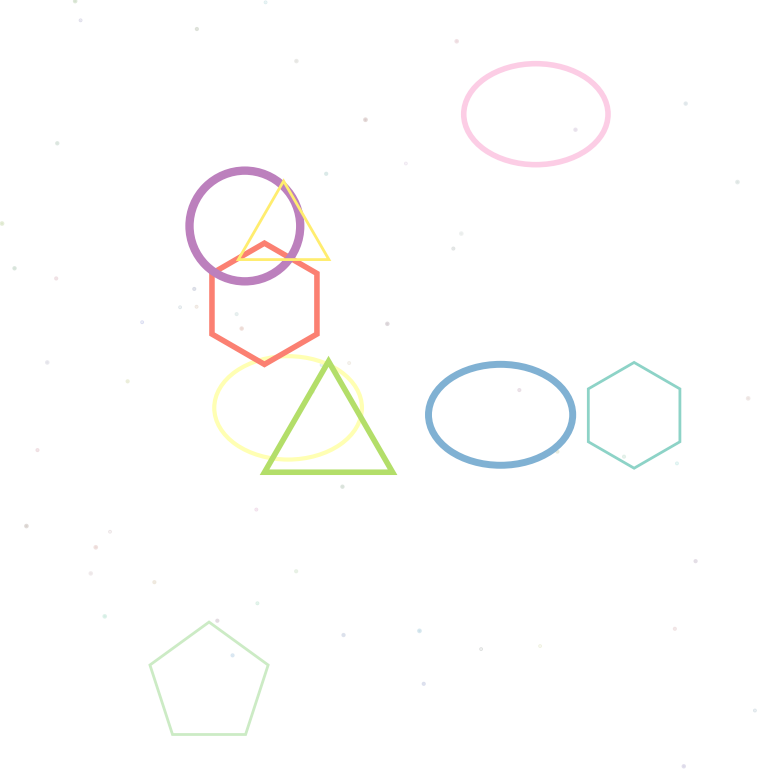[{"shape": "hexagon", "thickness": 1, "radius": 0.34, "center": [0.824, 0.461]}, {"shape": "oval", "thickness": 1.5, "radius": 0.48, "center": [0.374, 0.47]}, {"shape": "hexagon", "thickness": 2, "radius": 0.39, "center": [0.343, 0.606]}, {"shape": "oval", "thickness": 2.5, "radius": 0.47, "center": [0.65, 0.461]}, {"shape": "triangle", "thickness": 2, "radius": 0.48, "center": [0.427, 0.435]}, {"shape": "oval", "thickness": 2, "radius": 0.47, "center": [0.696, 0.852]}, {"shape": "circle", "thickness": 3, "radius": 0.36, "center": [0.318, 0.707]}, {"shape": "pentagon", "thickness": 1, "radius": 0.4, "center": [0.271, 0.111]}, {"shape": "triangle", "thickness": 1, "radius": 0.34, "center": [0.368, 0.697]}]